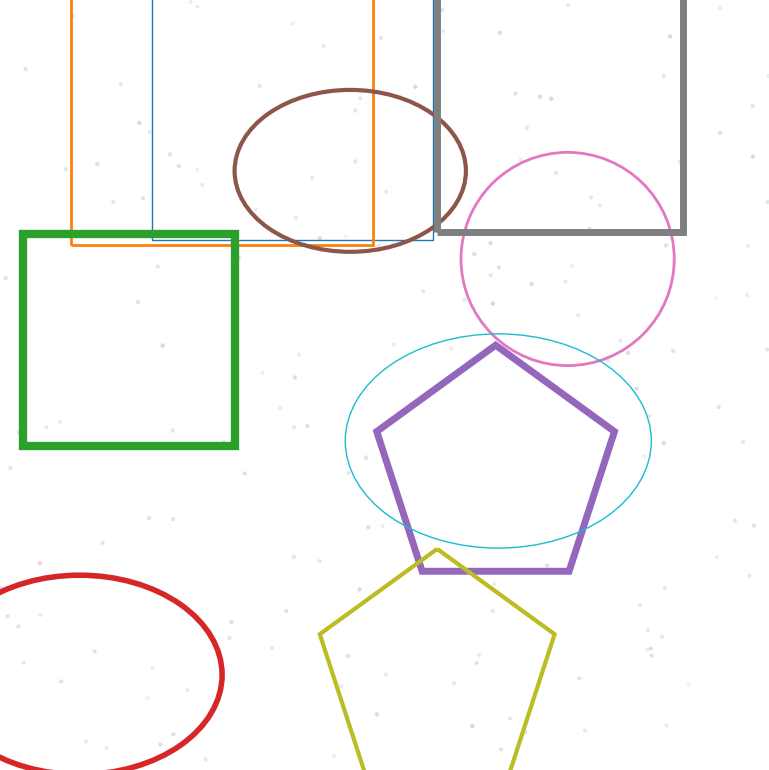[{"shape": "square", "thickness": 0.5, "radius": 0.91, "center": [0.379, 0.87]}, {"shape": "square", "thickness": 1, "radius": 0.98, "center": [0.289, 0.878]}, {"shape": "square", "thickness": 3, "radius": 0.69, "center": [0.167, 0.558]}, {"shape": "oval", "thickness": 2, "radius": 0.92, "center": [0.104, 0.124]}, {"shape": "pentagon", "thickness": 2.5, "radius": 0.81, "center": [0.644, 0.389]}, {"shape": "oval", "thickness": 1.5, "radius": 0.75, "center": [0.455, 0.778]}, {"shape": "circle", "thickness": 1, "radius": 0.69, "center": [0.737, 0.664]}, {"shape": "square", "thickness": 2.5, "radius": 0.8, "center": [0.727, 0.859]}, {"shape": "pentagon", "thickness": 1.5, "radius": 0.8, "center": [0.568, 0.127]}, {"shape": "oval", "thickness": 0.5, "radius": 0.99, "center": [0.647, 0.427]}]